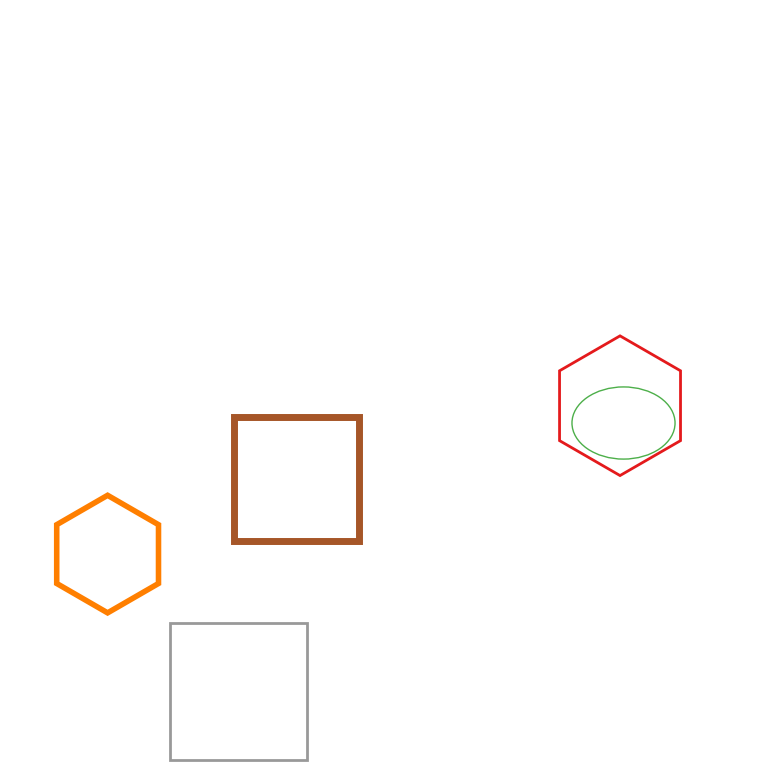[{"shape": "hexagon", "thickness": 1, "radius": 0.45, "center": [0.805, 0.473]}, {"shape": "oval", "thickness": 0.5, "radius": 0.33, "center": [0.81, 0.451]}, {"shape": "hexagon", "thickness": 2, "radius": 0.38, "center": [0.14, 0.28]}, {"shape": "square", "thickness": 2.5, "radius": 0.4, "center": [0.385, 0.378]}, {"shape": "square", "thickness": 1, "radius": 0.45, "center": [0.309, 0.102]}]